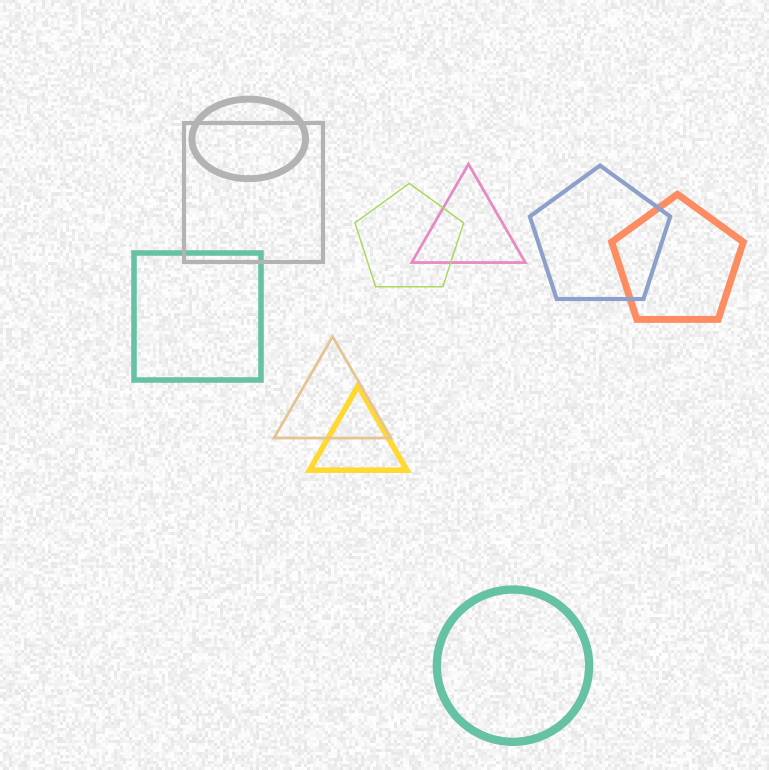[{"shape": "circle", "thickness": 3, "radius": 0.49, "center": [0.666, 0.135]}, {"shape": "square", "thickness": 2, "radius": 0.41, "center": [0.257, 0.589]}, {"shape": "pentagon", "thickness": 2.5, "radius": 0.45, "center": [0.88, 0.658]}, {"shape": "pentagon", "thickness": 1.5, "radius": 0.48, "center": [0.779, 0.689]}, {"shape": "triangle", "thickness": 1, "radius": 0.43, "center": [0.608, 0.702]}, {"shape": "pentagon", "thickness": 0.5, "radius": 0.37, "center": [0.532, 0.688]}, {"shape": "triangle", "thickness": 2, "radius": 0.37, "center": [0.465, 0.426]}, {"shape": "triangle", "thickness": 1, "radius": 0.44, "center": [0.432, 0.475]}, {"shape": "oval", "thickness": 2.5, "radius": 0.37, "center": [0.323, 0.82]}, {"shape": "square", "thickness": 1.5, "radius": 0.45, "center": [0.329, 0.75]}]